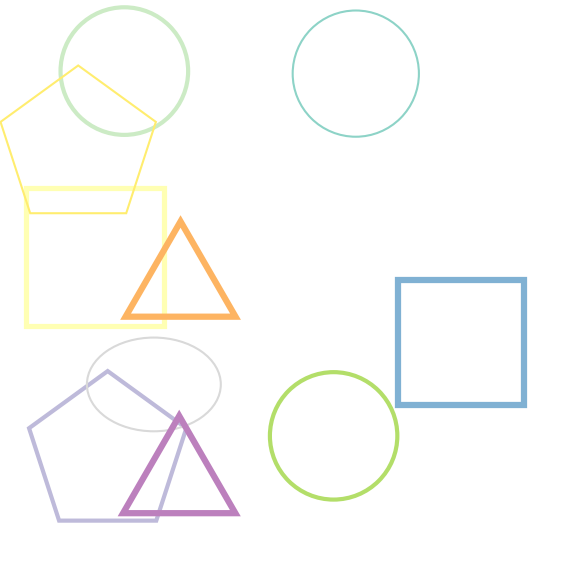[{"shape": "circle", "thickness": 1, "radius": 0.55, "center": [0.616, 0.872]}, {"shape": "square", "thickness": 2.5, "radius": 0.6, "center": [0.165, 0.555]}, {"shape": "pentagon", "thickness": 2, "radius": 0.72, "center": [0.186, 0.213]}, {"shape": "square", "thickness": 3, "radius": 0.54, "center": [0.798, 0.406]}, {"shape": "triangle", "thickness": 3, "radius": 0.55, "center": [0.313, 0.506]}, {"shape": "circle", "thickness": 2, "radius": 0.55, "center": [0.578, 0.244]}, {"shape": "oval", "thickness": 1, "radius": 0.58, "center": [0.266, 0.333]}, {"shape": "triangle", "thickness": 3, "radius": 0.56, "center": [0.31, 0.167]}, {"shape": "circle", "thickness": 2, "radius": 0.55, "center": [0.215, 0.876]}, {"shape": "pentagon", "thickness": 1, "radius": 0.71, "center": [0.135, 0.744]}]